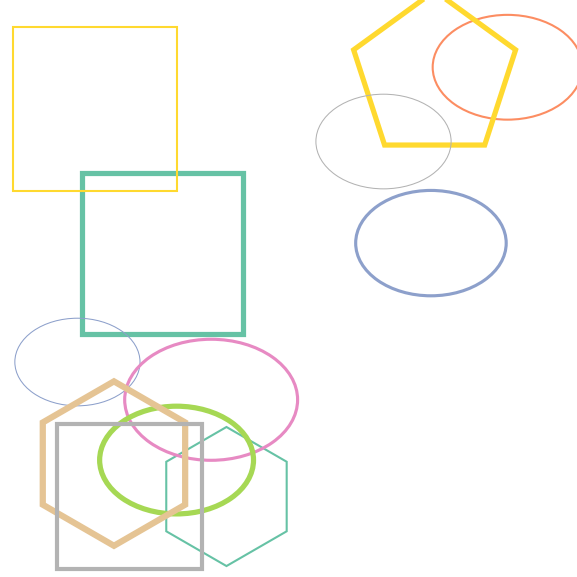[{"shape": "square", "thickness": 2.5, "radius": 0.7, "center": [0.281, 0.561]}, {"shape": "hexagon", "thickness": 1, "radius": 0.6, "center": [0.392, 0.139]}, {"shape": "oval", "thickness": 1, "radius": 0.65, "center": [0.879, 0.883]}, {"shape": "oval", "thickness": 0.5, "radius": 0.54, "center": [0.134, 0.372]}, {"shape": "oval", "thickness": 1.5, "radius": 0.65, "center": [0.746, 0.578]}, {"shape": "oval", "thickness": 1.5, "radius": 0.75, "center": [0.366, 0.307]}, {"shape": "oval", "thickness": 2.5, "radius": 0.67, "center": [0.306, 0.202]}, {"shape": "square", "thickness": 1, "radius": 0.71, "center": [0.164, 0.811]}, {"shape": "pentagon", "thickness": 2.5, "radius": 0.74, "center": [0.753, 0.867]}, {"shape": "hexagon", "thickness": 3, "radius": 0.71, "center": [0.197, 0.196]}, {"shape": "oval", "thickness": 0.5, "radius": 0.59, "center": [0.664, 0.754]}, {"shape": "square", "thickness": 2, "radius": 0.63, "center": [0.224, 0.139]}]